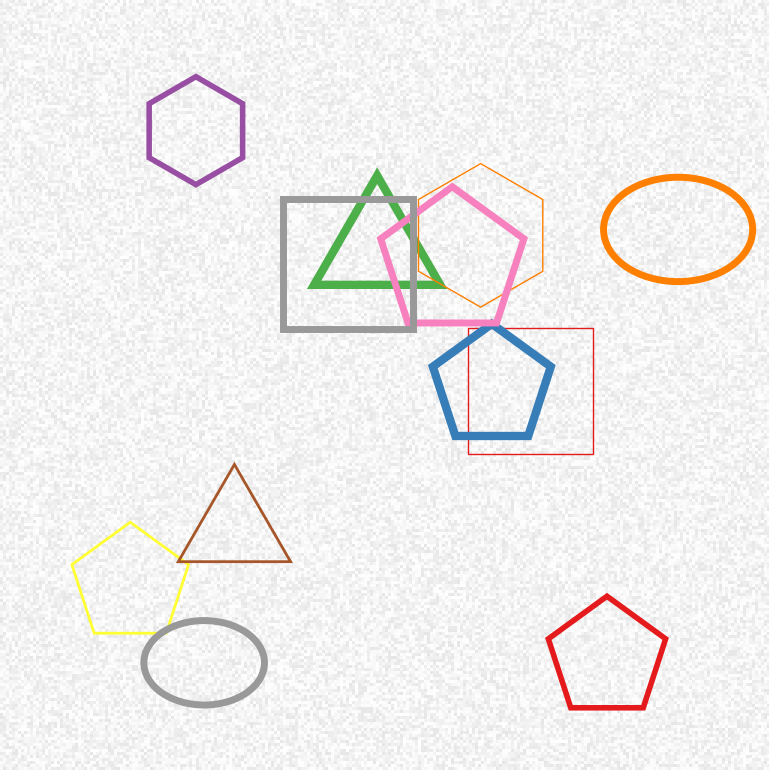[{"shape": "square", "thickness": 0.5, "radius": 0.41, "center": [0.689, 0.492]}, {"shape": "pentagon", "thickness": 2, "radius": 0.4, "center": [0.788, 0.146]}, {"shape": "pentagon", "thickness": 3, "radius": 0.4, "center": [0.639, 0.499]}, {"shape": "triangle", "thickness": 3, "radius": 0.47, "center": [0.49, 0.677]}, {"shape": "hexagon", "thickness": 2, "radius": 0.35, "center": [0.254, 0.83]}, {"shape": "hexagon", "thickness": 0.5, "radius": 0.47, "center": [0.624, 0.694]}, {"shape": "oval", "thickness": 2.5, "radius": 0.48, "center": [0.881, 0.702]}, {"shape": "pentagon", "thickness": 1, "radius": 0.4, "center": [0.169, 0.242]}, {"shape": "triangle", "thickness": 1, "radius": 0.42, "center": [0.304, 0.313]}, {"shape": "pentagon", "thickness": 2.5, "radius": 0.49, "center": [0.587, 0.66]}, {"shape": "square", "thickness": 2.5, "radius": 0.42, "center": [0.452, 0.657]}, {"shape": "oval", "thickness": 2.5, "radius": 0.39, "center": [0.265, 0.139]}]